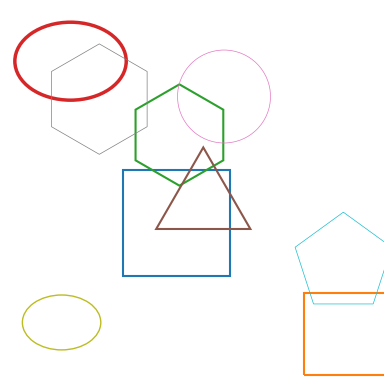[{"shape": "square", "thickness": 1.5, "radius": 0.69, "center": [0.459, 0.421]}, {"shape": "square", "thickness": 1.5, "radius": 0.53, "center": [0.898, 0.132]}, {"shape": "hexagon", "thickness": 1.5, "radius": 0.66, "center": [0.466, 0.649]}, {"shape": "oval", "thickness": 2.5, "radius": 0.72, "center": [0.183, 0.841]}, {"shape": "triangle", "thickness": 1.5, "radius": 0.71, "center": [0.528, 0.476]}, {"shape": "circle", "thickness": 0.5, "radius": 0.6, "center": [0.582, 0.749]}, {"shape": "hexagon", "thickness": 0.5, "radius": 0.72, "center": [0.258, 0.743]}, {"shape": "oval", "thickness": 1, "radius": 0.51, "center": [0.16, 0.162]}, {"shape": "pentagon", "thickness": 0.5, "radius": 0.66, "center": [0.892, 0.317]}]